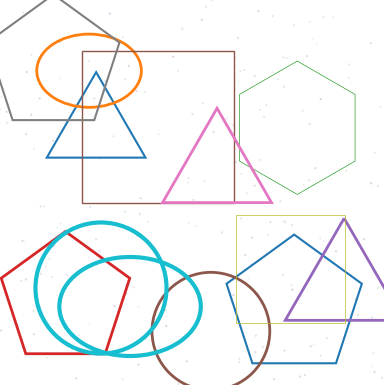[{"shape": "pentagon", "thickness": 1.5, "radius": 0.92, "center": [0.764, 0.206]}, {"shape": "triangle", "thickness": 1.5, "radius": 0.74, "center": [0.25, 0.665]}, {"shape": "oval", "thickness": 2, "radius": 0.68, "center": [0.231, 0.816]}, {"shape": "hexagon", "thickness": 0.5, "radius": 0.87, "center": [0.772, 0.668]}, {"shape": "pentagon", "thickness": 2, "radius": 0.88, "center": [0.17, 0.223]}, {"shape": "triangle", "thickness": 2, "radius": 0.88, "center": [0.894, 0.256]}, {"shape": "square", "thickness": 1, "radius": 0.99, "center": [0.411, 0.671]}, {"shape": "circle", "thickness": 2, "radius": 0.76, "center": [0.548, 0.14]}, {"shape": "triangle", "thickness": 2, "radius": 0.82, "center": [0.564, 0.555]}, {"shape": "pentagon", "thickness": 1.5, "radius": 0.9, "center": [0.139, 0.834]}, {"shape": "square", "thickness": 0.5, "radius": 0.7, "center": [0.754, 0.302]}, {"shape": "circle", "thickness": 3, "radius": 0.85, "center": [0.262, 0.252]}, {"shape": "oval", "thickness": 3, "radius": 0.92, "center": [0.338, 0.204]}]